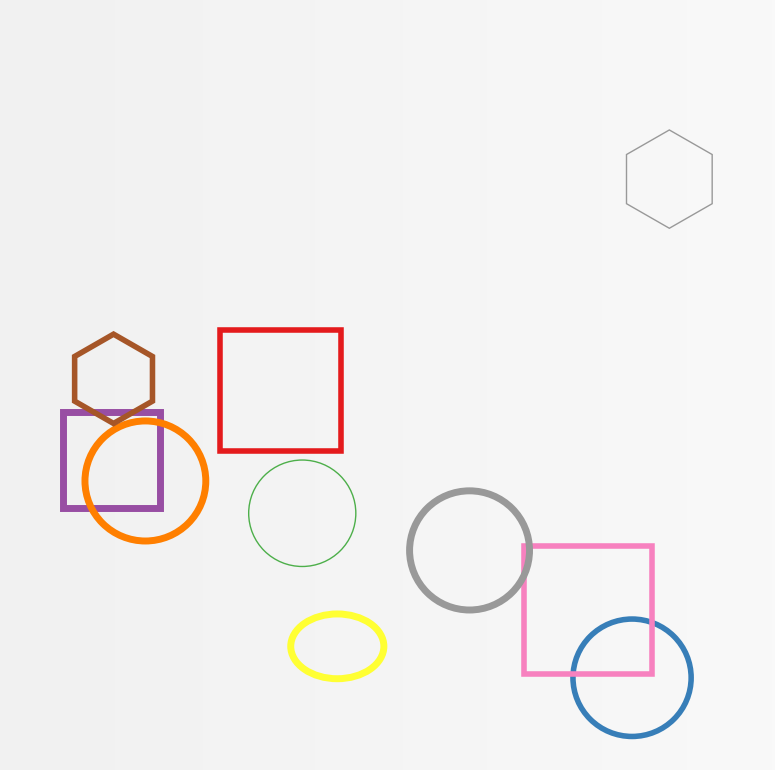[{"shape": "square", "thickness": 2, "radius": 0.39, "center": [0.361, 0.493]}, {"shape": "circle", "thickness": 2, "radius": 0.38, "center": [0.816, 0.12]}, {"shape": "circle", "thickness": 0.5, "radius": 0.35, "center": [0.39, 0.333]}, {"shape": "square", "thickness": 2.5, "radius": 0.31, "center": [0.144, 0.402]}, {"shape": "circle", "thickness": 2.5, "radius": 0.39, "center": [0.188, 0.375]}, {"shape": "oval", "thickness": 2.5, "radius": 0.3, "center": [0.435, 0.161]}, {"shape": "hexagon", "thickness": 2, "radius": 0.29, "center": [0.147, 0.508]}, {"shape": "square", "thickness": 2, "radius": 0.41, "center": [0.759, 0.208]}, {"shape": "circle", "thickness": 2.5, "radius": 0.39, "center": [0.606, 0.285]}, {"shape": "hexagon", "thickness": 0.5, "radius": 0.32, "center": [0.864, 0.767]}]